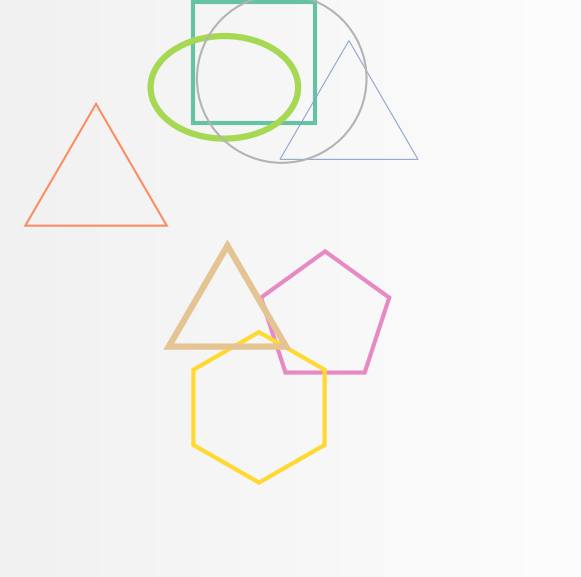[{"shape": "square", "thickness": 2, "radius": 0.53, "center": [0.436, 0.891]}, {"shape": "triangle", "thickness": 1, "radius": 0.7, "center": [0.165, 0.679]}, {"shape": "triangle", "thickness": 0.5, "radius": 0.69, "center": [0.6, 0.792]}, {"shape": "pentagon", "thickness": 2, "radius": 0.58, "center": [0.559, 0.448]}, {"shape": "oval", "thickness": 3, "radius": 0.63, "center": [0.386, 0.848]}, {"shape": "hexagon", "thickness": 2, "radius": 0.65, "center": [0.446, 0.294]}, {"shape": "triangle", "thickness": 3, "radius": 0.58, "center": [0.391, 0.457]}, {"shape": "circle", "thickness": 1, "radius": 0.73, "center": [0.485, 0.863]}]